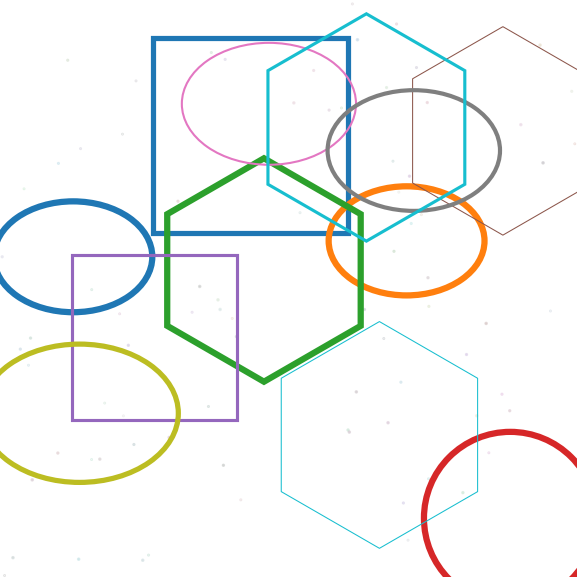[{"shape": "oval", "thickness": 3, "radius": 0.69, "center": [0.127, 0.554]}, {"shape": "square", "thickness": 2.5, "radius": 0.85, "center": [0.434, 0.764]}, {"shape": "oval", "thickness": 3, "radius": 0.67, "center": [0.704, 0.582]}, {"shape": "hexagon", "thickness": 3, "radius": 0.97, "center": [0.457, 0.532]}, {"shape": "circle", "thickness": 3, "radius": 0.75, "center": [0.884, 0.102]}, {"shape": "square", "thickness": 1.5, "radius": 0.71, "center": [0.267, 0.415]}, {"shape": "hexagon", "thickness": 0.5, "radius": 0.9, "center": [0.871, 0.772]}, {"shape": "oval", "thickness": 1, "radius": 0.75, "center": [0.466, 0.819]}, {"shape": "oval", "thickness": 2, "radius": 0.75, "center": [0.717, 0.738]}, {"shape": "oval", "thickness": 2.5, "radius": 0.86, "center": [0.138, 0.284]}, {"shape": "hexagon", "thickness": 1.5, "radius": 0.98, "center": [0.634, 0.778]}, {"shape": "hexagon", "thickness": 0.5, "radius": 0.98, "center": [0.657, 0.246]}]